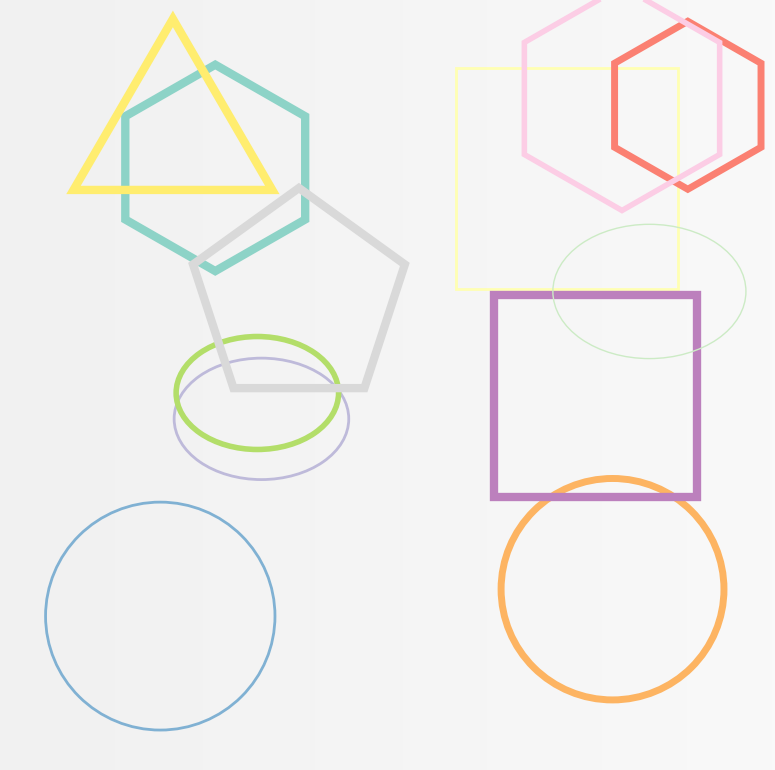[{"shape": "hexagon", "thickness": 3, "radius": 0.67, "center": [0.278, 0.782]}, {"shape": "square", "thickness": 1, "radius": 0.72, "center": [0.732, 0.768]}, {"shape": "oval", "thickness": 1, "radius": 0.56, "center": [0.337, 0.456]}, {"shape": "hexagon", "thickness": 2.5, "radius": 0.55, "center": [0.887, 0.863]}, {"shape": "circle", "thickness": 1, "radius": 0.74, "center": [0.207, 0.2]}, {"shape": "circle", "thickness": 2.5, "radius": 0.72, "center": [0.79, 0.235]}, {"shape": "oval", "thickness": 2, "radius": 0.52, "center": [0.332, 0.49]}, {"shape": "hexagon", "thickness": 2, "radius": 0.73, "center": [0.803, 0.872]}, {"shape": "pentagon", "thickness": 3, "radius": 0.72, "center": [0.386, 0.612]}, {"shape": "square", "thickness": 3, "radius": 0.65, "center": [0.768, 0.486]}, {"shape": "oval", "thickness": 0.5, "radius": 0.62, "center": [0.838, 0.621]}, {"shape": "triangle", "thickness": 3, "radius": 0.74, "center": [0.223, 0.827]}]